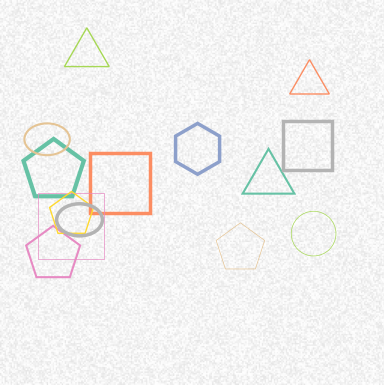[{"shape": "pentagon", "thickness": 3, "radius": 0.41, "center": [0.139, 0.557]}, {"shape": "triangle", "thickness": 1.5, "radius": 0.39, "center": [0.697, 0.536]}, {"shape": "triangle", "thickness": 1, "radius": 0.3, "center": [0.804, 0.786]}, {"shape": "square", "thickness": 2.5, "radius": 0.39, "center": [0.312, 0.525]}, {"shape": "hexagon", "thickness": 2.5, "radius": 0.33, "center": [0.513, 0.613]}, {"shape": "pentagon", "thickness": 1.5, "radius": 0.37, "center": [0.138, 0.34]}, {"shape": "square", "thickness": 0.5, "radius": 0.43, "center": [0.185, 0.413]}, {"shape": "circle", "thickness": 0.5, "radius": 0.29, "center": [0.815, 0.393]}, {"shape": "triangle", "thickness": 1, "radius": 0.34, "center": [0.226, 0.861]}, {"shape": "pentagon", "thickness": 1, "radius": 0.3, "center": [0.186, 0.443]}, {"shape": "pentagon", "thickness": 0.5, "radius": 0.33, "center": [0.624, 0.355]}, {"shape": "oval", "thickness": 1.5, "radius": 0.29, "center": [0.122, 0.638]}, {"shape": "oval", "thickness": 2.5, "radius": 0.3, "center": [0.207, 0.429]}, {"shape": "square", "thickness": 2.5, "radius": 0.32, "center": [0.799, 0.623]}]